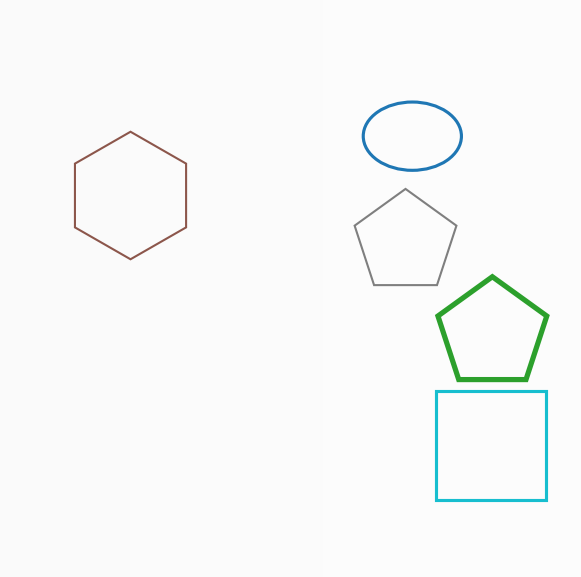[{"shape": "oval", "thickness": 1.5, "radius": 0.42, "center": [0.709, 0.763]}, {"shape": "pentagon", "thickness": 2.5, "radius": 0.49, "center": [0.847, 0.421]}, {"shape": "hexagon", "thickness": 1, "radius": 0.55, "center": [0.225, 0.661]}, {"shape": "pentagon", "thickness": 1, "radius": 0.46, "center": [0.698, 0.58]}, {"shape": "square", "thickness": 1.5, "radius": 0.47, "center": [0.845, 0.227]}]